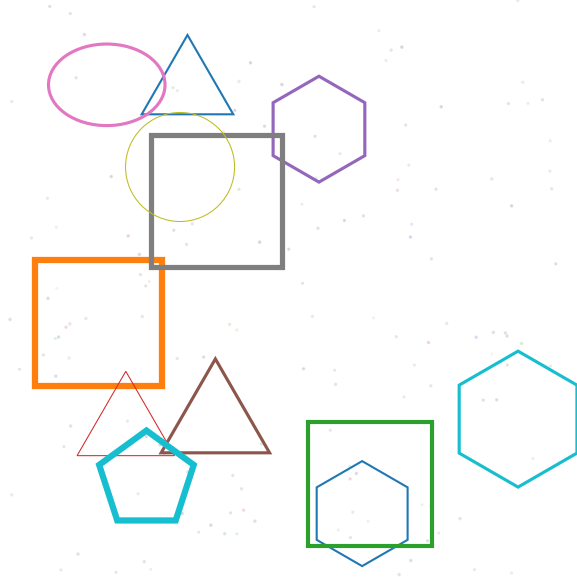[{"shape": "triangle", "thickness": 1, "radius": 0.46, "center": [0.325, 0.847]}, {"shape": "hexagon", "thickness": 1, "radius": 0.45, "center": [0.627, 0.11]}, {"shape": "square", "thickness": 3, "radius": 0.55, "center": [0.171, 0.44]}, {"shape": "square", "thickness": 2, "radius": 0.54, "center": [0.641, 0.162]}, {"shape": "triangle", "thickness": 0.5, "radius": 0.49, "center": [0.218, 0.259]}, {"shape": "hexagon", "thickness": 1.5, "radius": 0.46, "center": [0.552, 0.775]}, {"shape": "triangle", "thickness": 1.5, "radius": 0.54, "center": [0.373, 0.269]}, {"shape": "oval", "thickness": 1.5, "radius": 0.5, "center": [0.185, 0.852]}, {"shape": "square", "thickness": 2.5, "radius": 0.57, "center": [0.375, 0.651]}, {"shape": "circle", "thickness": 0.5, "radius": 0.47, "center": [0.312, 0.71]}, {"shape": "pentagon", "thickness": 3, "radius": 0.43, "center": [0.254, 0.168]}, {"shape": "hexagon", "thickness": 1.5, "radius": 0.59, "center": [0.897, 0.273]}]